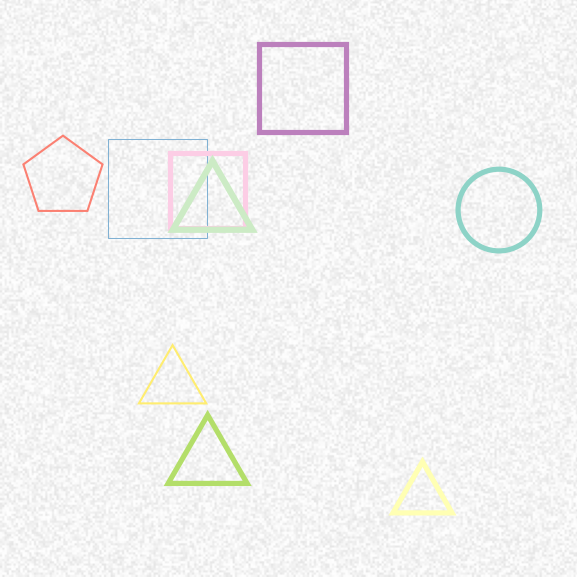[{"shape": "circle", "thickness": 2.5, "radius": 0.35, "center": [0.864, 0.635]}, {"shape": "triangle", "thickness": 2.5, "radius": 0.3, "center": [0.732, 0.141]}, {"shape": "pentagon", "thickness": 1, "radius": 0.36, "center": [0.109, 0.692]}, {"shape": "square", "thickness": 0.5, "radius": 0.43, "center": [0.272, 0.673]}, {"shape": "triangle", "thickness": 2.5, "radius": 0.39, "center": [0.36, 0.202]}, {"shape": "square", "thickness": 2.5, "radius": 0.32, "center": [0.36, 0.669]}, {"shape": "square", "thickness": 2.5, "radius": 0.38, "center": [0.524, 0.846]}, {"shape": "triangle", "thickness": 3, "radius": 0.4, "center": [0.368, 0.641]}, {"shape": "triangle", "thickness": 1, "radius": 0.34, "center": [0.299, 0.334]}]